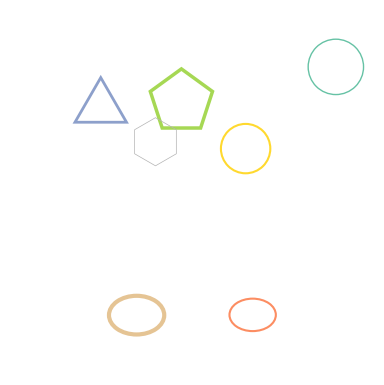[{"shape": "circle", "thickness": 1, "radius": 0.36, "center": [0.872, 0.826]}, {"shape": "oval", "thickness": 1.5, "radius": 0.3, "center": [0.656, 0.182]}, {"shape": "triangle", "thickness": 2, "radius": 0.39, "center": [0.262, 0.721]}, {"shape": "pentagon", "thickness": 2.5, "radius": 0.42, "center": [0.471, 0.736]}, {"shape": "circle", "thickness": 1.5, "radius": 0.32, "center": [0.638, 0.614]}, {"shape": "oval", "thickness": 3, "radius": 0.36, "center": [0.355, 0.181]}, {"shape": "hexagon", "thickness": 0.5, "radius": 0.31, "center": [0.404, 0.632]}]